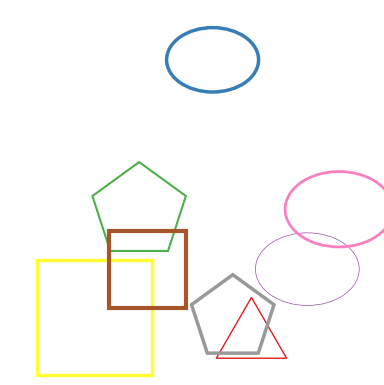[{"shape": "triangle", "thickness": 1, "radius": 0.53, "center": [0.653, 0.122]}, {"shape": "oval", "thickness": 2.5, "radius": 0.6, "center": [0.552, 0.845]}, {"shape": "pentagon", "thickness": 1.5, "radius": 0.64, "center": [0.361, 0.451]}, {"shape": "oval", "thickness": 0.5, "radius": 0.67, "center": [0.798, 0.301]}, {"shape": "square", "thickness": 2.5, "radius": 0.75, "center": [0.246, 0.174]}, {"shape": "square", "thickness": 3, "radius": 0.5, "center": [0.382, 0.3]}, {"shape": "oval", "thickness": 2, "radius": 0.7, "center": [0.88, 0.457]}, {"shape": "pentagon", "thickness": 2.5, "radius": 0.56, "center": [0.605, 0.174]}]